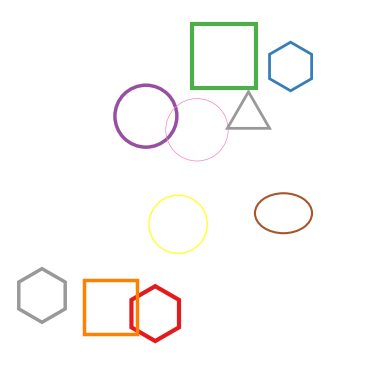[{"shape": "hexagon", "thickness": 3, "radius": 0.36, "center": [0.403, 0.185]}, {"shape": "hexagon", "thickness": 2, "radius": 0.32, "center": [0.755, 0.827]}, {"shape": "square", "thickness": 3, "radius": 0.41, "center": [0.582, 0.855]}, {"shape": "circle", "thickness": 2.5, "radius": 0.4, "center": [0.379, 0.698]}, {"shape": "square", "thickness": 2.5, "radius": 0.35, "center": [0.287, 0.203]}, {"shape": "circle", "thickness": 1, "radius": 0.38, "center": [0.463, 0.417]}, {"shape": "oval", "thickness": 1.5, "radius": 0.37, "center": [0.736, 0.446]}, {"shape": "circle", "thickness": 0.5, "radius": 0.41, "center": [0.512, 0.663]}, {"shape": "hexagon", "thickness": 2.5, "radius": 0.35, "center": [0.109, 0.233]}, {"shape": "triangle", "thickness": 2, "radius": 0.32, "center": [0.645, 0.698]}]